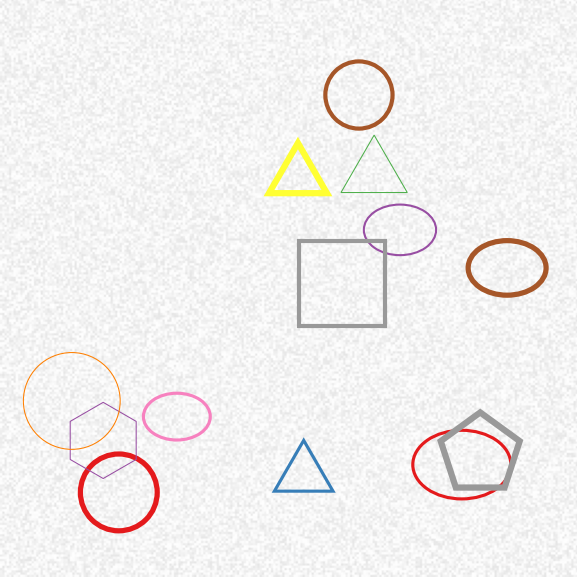[{"shape": "oval", "thickness": 1.5, "radius": 0.42, "center": [0.8, 0.195]}, {"shape": "circle", "thickness": 2.5, "radius": 0.33, "center": [0.206, 0.146]}, {"shape": "triangle", "thickness": 1.5, "radius": 0.29, "center": [0.526, 0.178]}, {"shape": "triangle", "thickness": 0.5, "radius": 0.33, "center": [0.648, 0.699]}, {"shape": "oval", "thickness": 1, "radius": 0.31, "center": [0.693, 0.601]}, {"shape": "hexagon", "thickness": 0.5, "radius": 0.33, "center": [0.179, 0.236]}, {"shape": "circle", "thickness": 0.5, "radius": 0.42, "center": [0.124, 0.305]}, {"shape": "triangle", "thickness": 3, "radius": 0.29, "center": [0.516, 0.694]}, {"shape": "circle", "thickness": 2, "radius": 0.29, "center": [0.622, 0.835]}, {"shape": "oval", "thickness": 2.5, "radius": 0.34, "center": [0.878, 0.535]}, {"shape": "oval", "thickness": 1.5, "radius": 0.29, "center": [0.306, 0.278]}, {"shape": "square", "thickness": 2, "radius": 0.37, "center": [0.593, 0.508]}, {"shape": "pentagon", "thickness": 3, "radius": 0.36, "center": [0.832, 0.213]}]